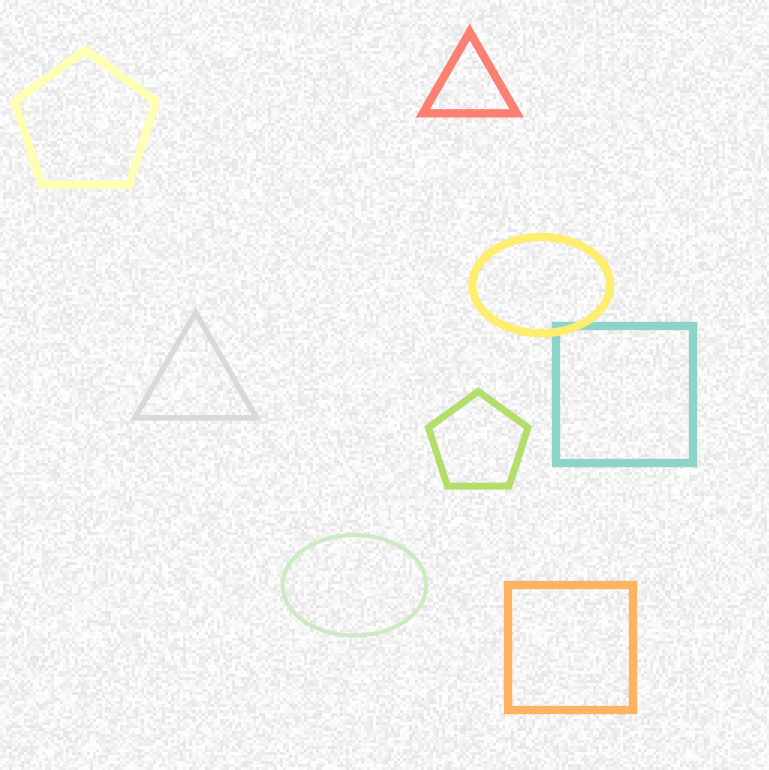[{"shape": "square", "thickness": 3, "radius": 0.45, "center": [0.811, 0.488]}, {"shape": "pentagon", "thickness": 3, "radius": 0.48, "center": [0.111, 0.838]}, {"shape": "triangle", "thickness": 3, "radius": 0.35, "center": [0.61, 0.888]}, {"shape": "square", "thickness": 3, "radius": 0.41, "center": [0.741, 0.159]}, {"shape": "pentagon", "thickness": 2.5, "radius": 0.34, "center": [0.621, 0.424]}, {"shape": "triangle", "thickness": 2, "radius": 0.46, "center": [0.254, 0.503]}, {"shape": "oval", "thickness": 1.5, "radius": 0.47, "center": [0.46, 0.24]}, {"shape": "oval", "thickness": 3, "radius": 0.45, "center": [0.703, 0.63]}]